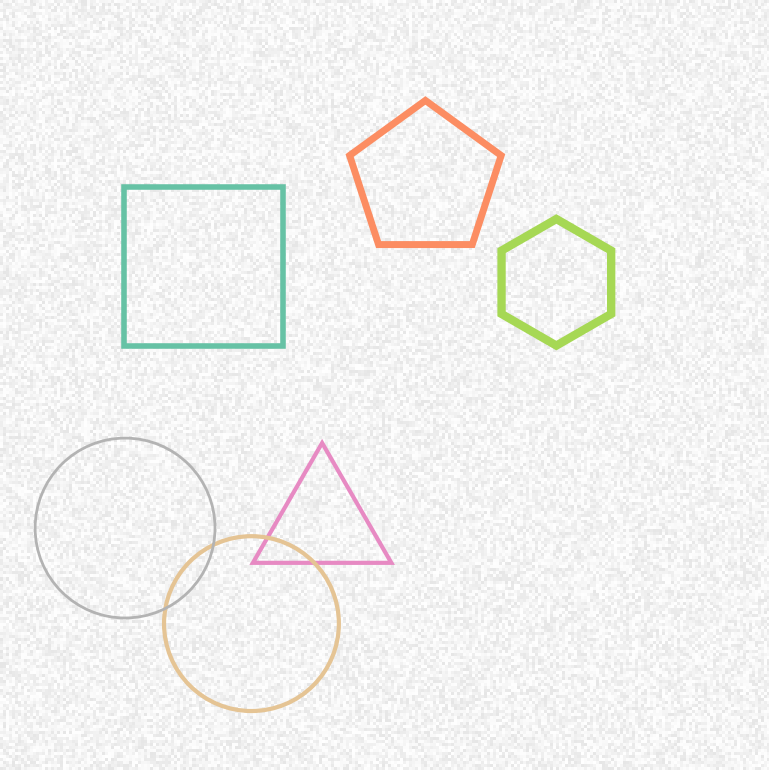[{"shape": "square", "thickness": 2, "radius": 0.52, "center": [0.264, 0.653]}, {"shape": "pentagon", "thickness": 2.5, "radius": 0.52, "center": [0.552, 0.766]}, {"shape": "triangle", "thickness": 1.5, "radius": 0.52, "center": [0.418, 0.321]}, {"shape": "hexagon", "thickness": 3, "radius": 0.41, "center": [0.723, 0.633]}, {"shape": "circle", "thickness": 1.5, "radius": 0.57, "center": [0.327, 0.19]}, {"shape": "circle", "thickness": 1, "radius": 0.58, "center": [0.162, 0.314]}]